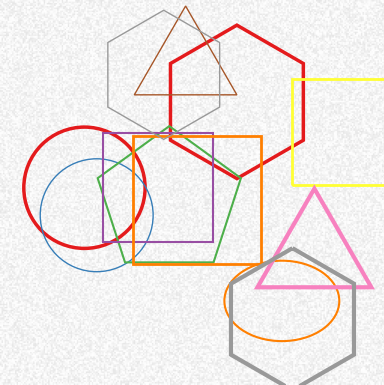[{"shape": "hexagon", "thickness": 2.5, "radius": 1.0, "center": [0.615, 0.735]}, {"shape": "circle", "thickness": 2.5, "radius": 0.79, "center": [0.219, 0.512]}, {"shape": "circle", "thickness": 1, "radius": 0.73, "center": [0.251, 0.441]}, {"shape": "pentagon", "thickness": 1.5, "radius": 0.98, "center": [0.44, 0.477]}, {"shape": "square", "thickness": 1.5, "radius": 0.71, "center": [0.41, 0.514]}, {"shape": "square", "thickness": 2, "radius": 0.83, "center": [0.512, 0.481]}, {"shape": "oval", "thickness": 1.5, "radius": 0.75, "center": [0.732, 0.218]}, {"shape": "square", "thickness": 2, "radius": 0.68, "center": [0.895, 0.657]}, {"shape": "triangle", "thickness": 1, "radius": 0.77, "center": [0.482, 0.831]}, {"shape": "triangle", "thickness": 3, "radius": 0.85, "center": [0.817, 0.339]}, {"shape": "hexagon", "thickness": 3, "radius": 0.92, "center": [0.76, 0.171]}, {"shape": "hexagon", "thickness": 1, "radius": 0.84, "center": [0.425, 0.806]}]